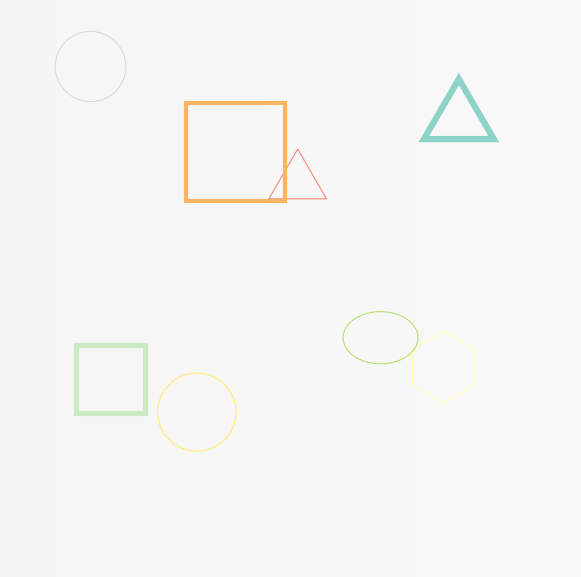[{"shape": "triangle", "thickness": 3, "radius": 0.35, "center": [0.789, 0.793]}, {"shape": "hexagon", "thickness": 0.5, "radius": 0.31, "center": [0.763, 0.363]}, {"shape": "triangle", "thickness": 0.5, "radius": 0.29, "center": [0.512, 0.684]}, {"shape": "square", "thickness": 2, "radius": 0.42, "center": [0.405, 0.737]}, {"shape": "oval", "thickness": 0.5, "radius": 0.32, "center": [0.655, 0.414]}, {"shape": "circle", "thickness": 0.5, "radius": 0.3, "center": [0.156, 0.884]}, {"shape": "square", "thickness": 2.5, "radius": 0.3, "center": [0.19, 0.343]}, {"shape": "circle", "thickness": 0.5, "radius": 0.34, "center": [0.339, 0.286]}]